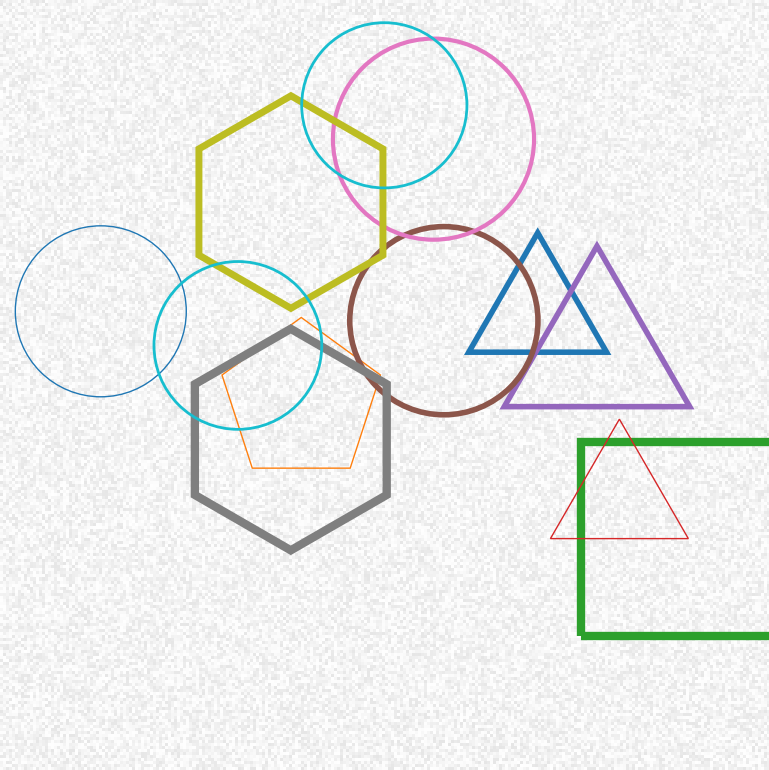[{"shape": "circle", "thickness": 0.5, "radius": 0.56, "center": [0.131, 0.596]}, {"shape": "triangle", "thickness": 2, "radius": 0.52, "center": [0.698, 0.594]}, {"shape": "pentagon", "thickness": 0.5, "radius": 0.54, "center": [0.391, 0.48]}, {"shape": "square", "thickness": 3, "radius": 0.63, "center": [0.881, 0.301]}, {"shape": "triangle", "thickness": 0.5, "radius": 0.52, "center": [0.804, 0.352]}, {"shape": "triangle", "thickness": 2, "radius": 0.69, "center": [0.775, 0.541]}, {"shape": "circle", "thickness": 2, "radius": 0.61, "center": [0.576, 0.584]}, {"shape": "circle", "thickness": 1.5, "radius": 0.65, "center": [0.563, 0.819]}, {"shape": "hexagon", "thickness": 3, "radius": 0.72, "center": [0.378, 0.429]}, {"shape": "hexagon", "thickness": 2.5, "radius": 0.69, "center": [0.378, 0.738]}, {"shape": "circle", "thickness": 1, "radius": 0.54, "center": [0.499, 0.863]}, {"shape": "circle", "thickness": 1, "radius": 0.54, "center": [0.309, 0.551]}]